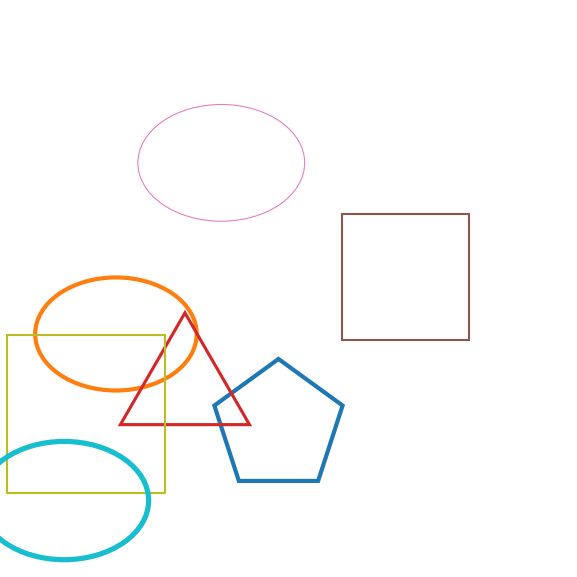[{"shape": "pentagon", "thickness": 2, "radius": 0.58, "center": [0.482, 0.261]}, {"shape": "oval", "thickness": 2, "radius": 0.7, "center": [0.201, 0.421]}, {"shape": "triangle", "thickness": 1.5, "radius": 0.65, "center": [0.32, 0.328]}, {"shape": "square", "thickness": 1, "radius": 0.55, "center": [0.702, 0.519]}, {"shape": "oval", "thickness": 0.5, "radius": 0.72, "center": [0.383, 0.717]}, {"shape": "square", "thickness": 1, "radius": 0.68, "center": [0.149, 0.283]}, {"shape": "oval", "thickness": 2.5, "radius": 0.73, "center": [0.111, 0.132]}]